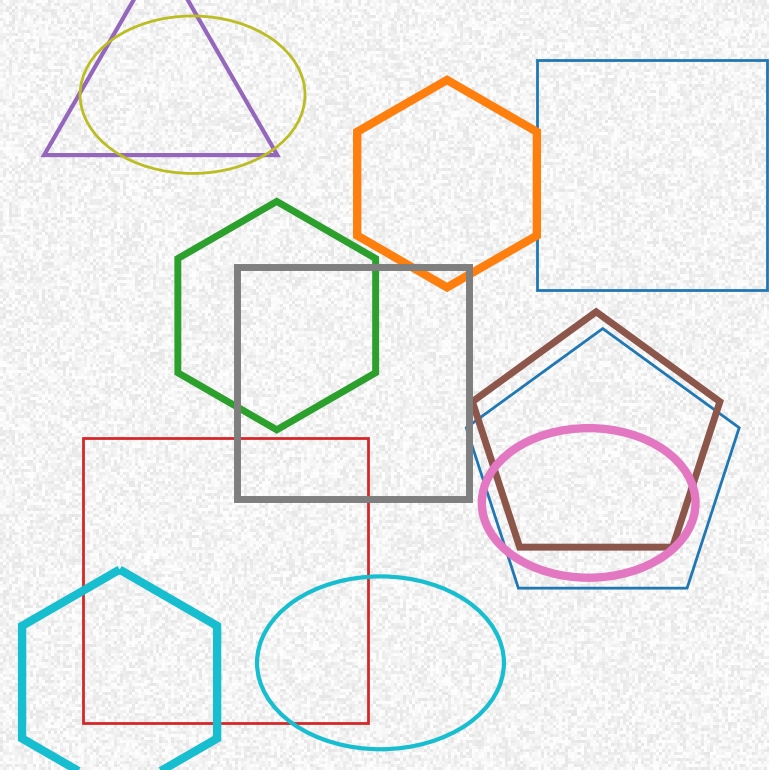[{"shape": "square", "thickness": 1, "radius": 0.75, "center": [0.846, 0.773]}, {"shape": "pentagon", "thickness": 1, "radius": 0.93, "center": [0.783, 0.387]}, {"shape": "hexagon", "thickness": 3, "radius": 0.67, "center": [0.581, 0.761]}, {"shape": "hexagon", "thickness": 2.5, "radius": 0.74, "center": [0.359, 0.59]}, {"shape": "square", "thickness": 1, "radius": 0.93, "center": [0.293, 0.247]}, {"shape": "triangle", "thickness": 1.5, "radius": 0.87, "center": [0.209, 0.886]}, {"shape": "pentagon", "thickness": 2.5, "radius": 0.84, "center": [0.774, 0.426]}, {"shape": "oval", "thickness": 3, "radius": 0.69, "center": [0.764, 0.347]}, {"shape": "square", "thickness": 2.5, "radius": 0.75, "center": [0.459, 0.502]}, {"shape": "oval", "thickness": 1, "radius": 0.73, "center": [0.25, 0.877]}, {"shape": "hexagon", "thickness": 3, "radius": 0.73, "center": [0.155, 0.114]}, {"shape": "oval", "thickness": 1.5, "radius": 0.8, "center": [0.494, 0.139]}]